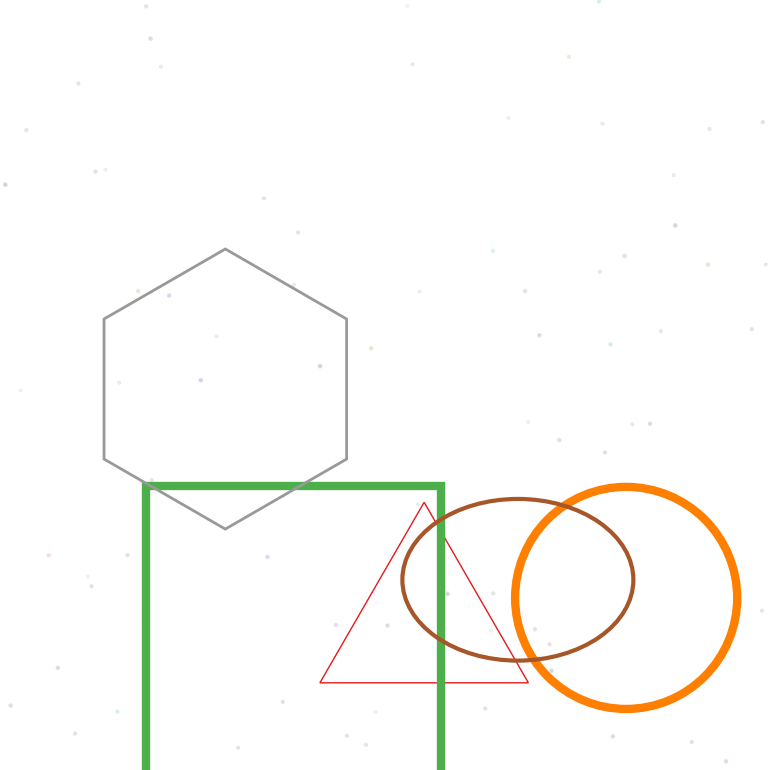[{"shape": "triangle", "thickness": 0.5, "radius": 0.78, "center": [0.551, 0.191]}, {"shape": "square", "thickness": 3, "radius": 0.96, "center": [0.382, 0.178]}, {"shape": "circle", "thickness": 3, "radius": 0.72, "center": [0.813, 0.223]}, {"shape": "oval", "thickness": 1.5, "radius": 0.75, "center": [0.673, 0.247]}, {"shape": "hexagon", "thickness": 1, "radius": 0.91, "center": [0.293, 0.495]}]